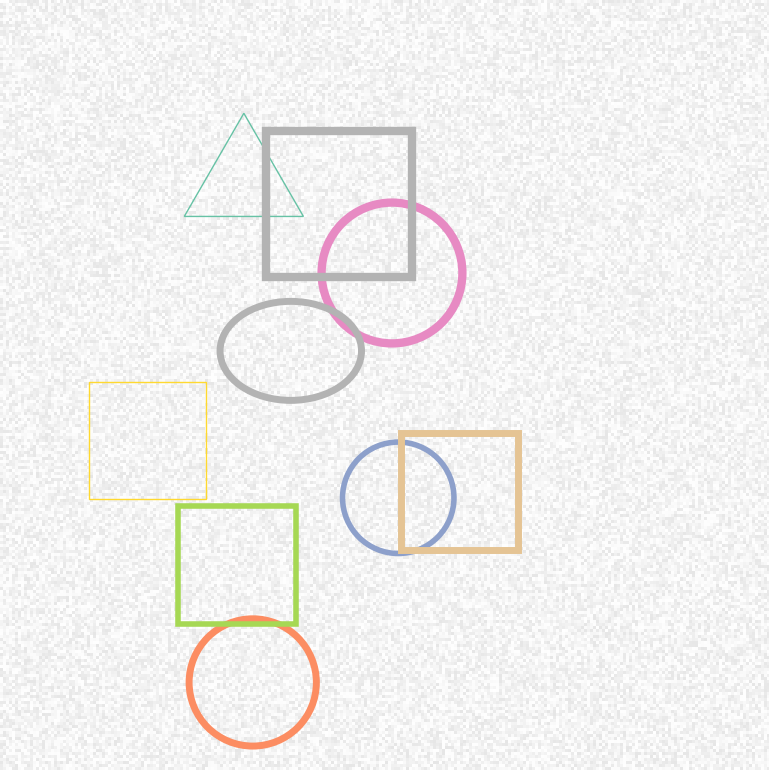[{"shape": "triangle", "thickness": 0.5, "radius": 0.45, "center": [0.317, 0.764]}, {"shape": "circle", "thickness": 2.5, "radius": 0.41, "center": [0.328, 0.114]}, {"shape": "circle", "thickness": 2, "radius": 0.36, "center": [0.517, 0.354]}, {"shape": "circle", "thickness": 3, "radius": 0.46, "center": [0.509, 0.645]}, {"shape": "square", "thickness": 2, "radius": 0.38, "center": [0.307, 0.266]}, {"shape": "square", "thickness": 0.5, "radius": 0.38, "center": [0.192, 0.428]}, {"shape": "square", "thickness": 2.5, "radius": 0.38, "center": [0.597, 0.361]}, {"shape": "oval", "thickness": 2.5, "radius": 0.46, "center": [0.378, 0.544]}, {"shape": "square", "thickness": 3, "radius": 0.47, "center": [0.44, 0.736]}]